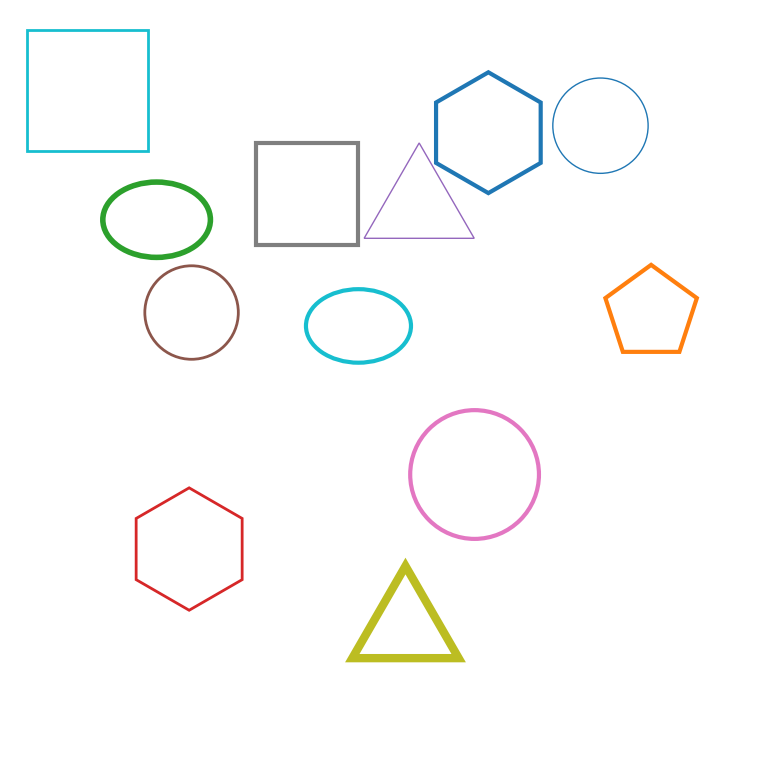[{"shape": "hexagon", "thickness": 1.5, "radius": 0.39, "center": [0.634, 0.828]}, {"shape": "circle", "thickness": 0.5, "radius": 0.31, "center": [0.78, 0.837]}, {"shape": "pentagon", "thickness": 1.5, "radius": 0.31, "center": [0.846, 0.594]}, {"shape": "oval", "thickness": 2, "radius": 0.35, "center": [0.203, 0.715]}, {"shape": "hexagon", "thickness": 1, "radius": 0.4, "center": [0.246, 0.287]}, {"shape": "triangle", "thickness": 0.5, "radius": 0.41, "center": [0.544, 0.732]}, {"shape": "circle", "thickness": 1, "radius": 0.3, "center": [0.249, 0.594]}, {"shape": "circle", "thickness": 1.5, "radius": 0.42, "center": [0.616, 0.384]}, {"shape": "square", "thickness": 1.5, "radius": 0.33, "center": [0.399, 0.748]}, {"shape": "triangle", "thickness": 3, "radius": 0.4, "center": [0.527, 0.185]}, {"shape": "oval", "thickness": 1.5, "radius": 0.34, "center": [0.466, 0.577]}, {"shape": "square", "thickness": 1, "radius": 0.39, "center": [0.114, 0.882]}]